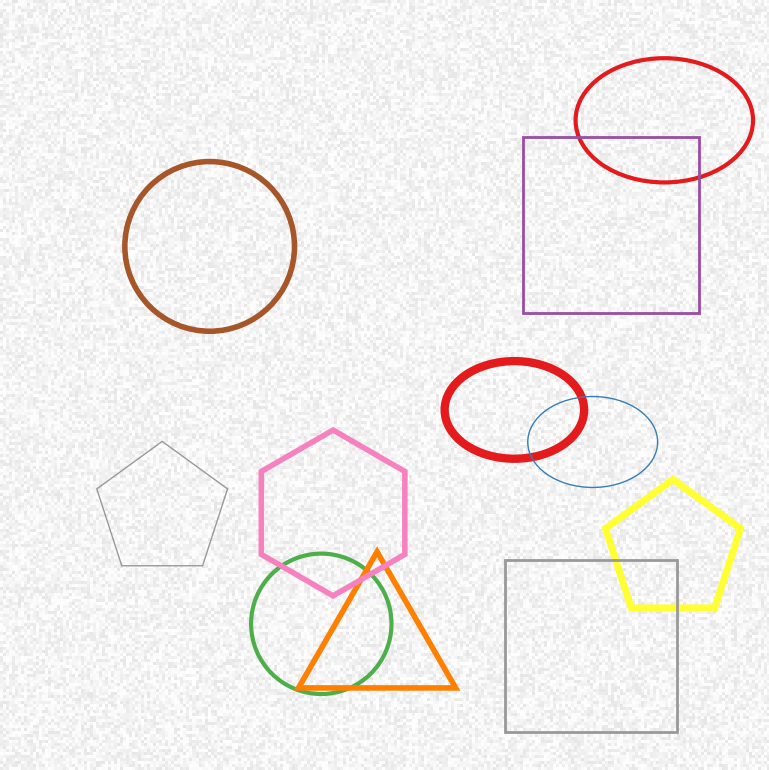[{"shape": "oval", "thickness": 3, "radius": 0.45, "center": [0.668, 0.468]}, {"shape": "oval", "thickness": 1.5, "radius": 0.58, "center": [0.863, 0.844]}, {"shape": "oval", "thickness": 0.5, "radius": 0.42, "center": [0.77, 0.426]}, {"shape": "circle", "thickness": 1.5, "radius": 0.46, "center": [0.417, 0.19]}, {"shape": "square", "thickness": 1, "radius": 0.57, "center": [0.794, 0.708]}, {"shape": "triangle", "thickness": 2, "radius": 0.59, "center": [0.49, 0.166]}, {"shape": "pentagon", "thickness": 2.5, "radius": 0.46, "center": [0.874, 0.285]}, {"shape": "circle", "thickness": 2, "radius": 0.55, "center": [0.272, 0.68]}, {"shape": "hexagon", "thickness": 2, "radius": 0.54, "center": [0.433, 0.334]}, {"shape": "pentagon", "thickness": 0.5, "radius": 0.45, "center": [0.211, 0.337]}, {"shape": "square", "thickness": 1, "radius": 0.56, "center": [0.768, 0.161]}]